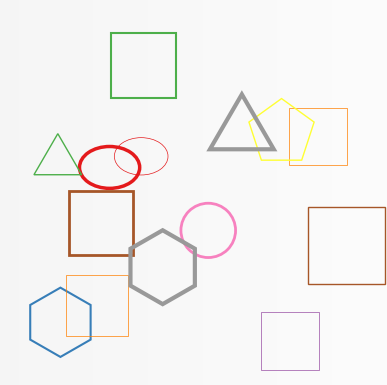[{"shape": "oval", "thickness": 2.5, "radius": 0.39, "center": [0.283, 0.565]}, {"shape": "oval", "thickness": 0.5, "radius": 0.35, "center": [0.364, 0.594]}, {"shape": "hexagon", "thickness": 1.5, "radius": 0.45, "center": [0.156, 0.163]}, {"shape": "square", "thickness": 1.5, "radius": 0.42, "center": [0.371, 0.829]}, {"shape": "triangle", "thickness": 1, "radius": 0.36, "center": [0.149, 0.582]}, {"shape": "square", "thickness": 0.5, "radius": 0.37, "center": [0.749, 0.114]}, {"shape": "square", "thickness": 0.5, "radius": 0.4, "center": [0.251, 0.207]}, {"shape": "square", "thickness": 0.5, "radius": 0.37, "center": [0.821, 0.645]}, {"shape": "pentagon", "thickness": 1, "radius": 0.44, "center": [0.727, 0.656]}, {"shape": "square", "thickness": 1, "radius": 0.5, "center": [0.894, 0.363]}, {"shape": "square", "thickness": 2, "radius": 0.41, "center": [0.261, 0.421]}, {"shape": "circle", "thickness": 2, "radius": 0.35, "center": [0.537, 0.402]}, {"shape": "triangle", "thickness": 3, "radius": 0.48, "center": [0.624, 0.66]}, {"shape": "hexagon", "thickness": 3, "radius": 0.48, "center": [0.42, 0.306]}]